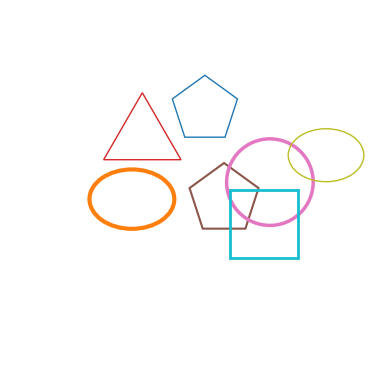[{"shape": "pentagon", "thickness": 1, "radius": 0.44, "center": [0.532, 0.716]}, {"shape": "oval", "thickness": 3, "radius": 0.55, "center": [0.343, 0.483]}, {"shape": "triangle", "thickness": 1, "radius": 0.58, "center": [0.37, 0.643]}, {"shape": "pentagon", "thickness": 1.5, "radius": 0.47, "center": [0.582, 0.482]}, {"shape": "circle", "thickness": 2.5, "radius": 0.56, "center": [0.701, 0.527]}, {"shape": "oval", "thickness": 1, "radius": 0.49, "center": [0.847, 0.597]}, {"shape": "square", "thickness": 2, "radius": 0.44, "center": [0.685, 0.419]}]